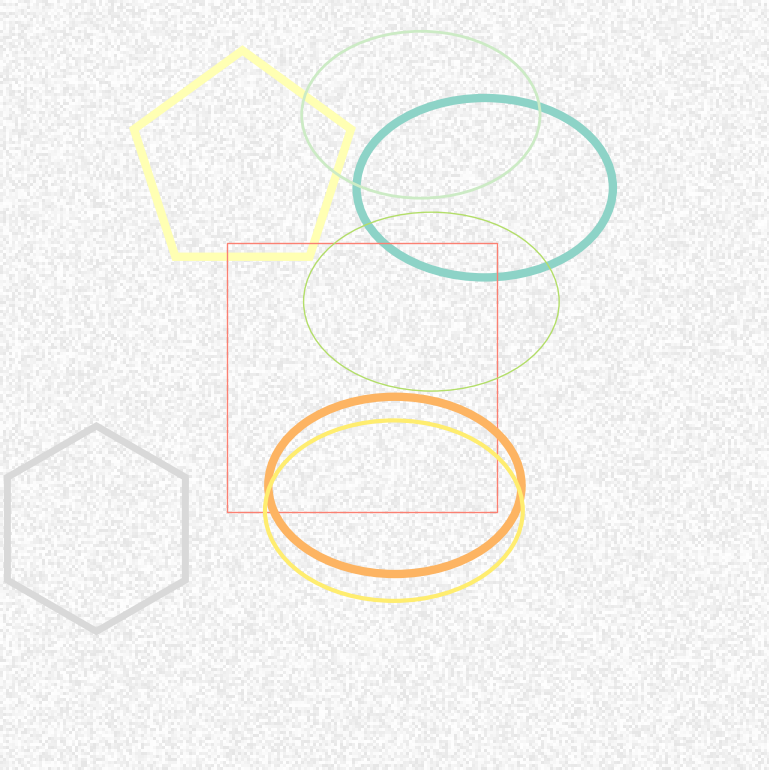[{"shape": "oval", "thickness": 3, "radius": 0.83, "center": [0.63, 0.756]}, {"shape": "pentagon", "thickness": 3, "radius": 0.74, "center": [0.315, 0.786]}, {"shape": "square", "thickness": 0.5, "radius": 0.88, "center": [0.47, 0.51]}, {"shape": "oval", "thickness": 3, "radius": 0.82, "center": [0.513, 0.37]}, {"shape": "oval", "thickness": 0.5, "radius": 0.83, "center": [0.56, 0.608]}, {"shape": "hexagon", "thickness": 2.5, "radius": 0.67, "center": [0.125, 0.313]}, {"shape": "oval", "thickness": 1, "radius": 0.77, "center": [0.547, 0.851]}, {"shape": "oval", "thickness": 1.5, "radius": 0.84, "center": [0.512, 0.337]}]